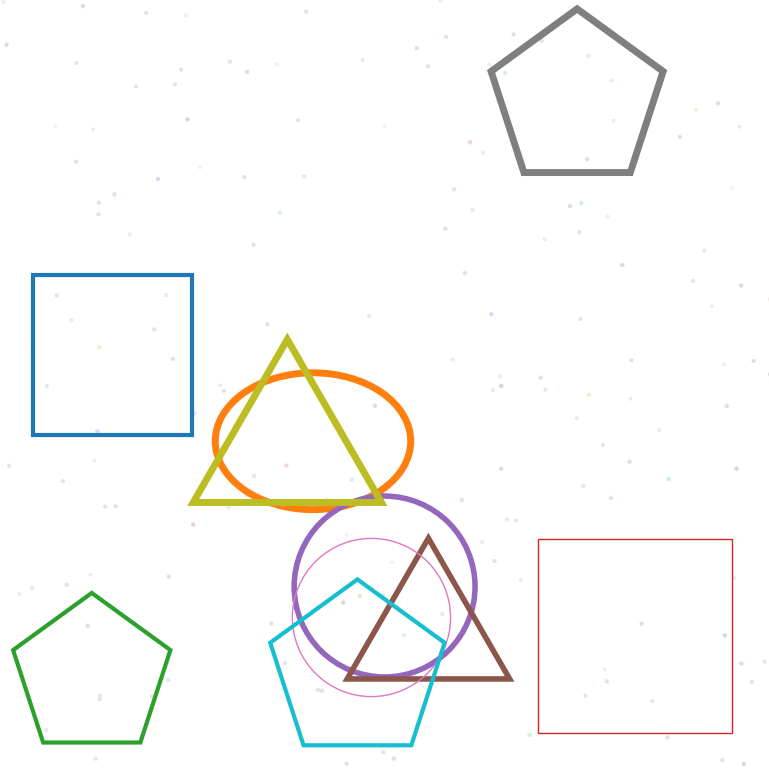[{"shape": "square", "thickness": 1.5, "radius": 0.52, "center": [0.146, 0.539]}, {"shape": "oval", "thickness": 2.5, "radius": 0.63, "center": [0.406, 0.427]}, {"shape": "pentagon", "thickness": 1.5, "radius": 0.54, "center": [0.119, 0.123]}, {"shape": "square", "thickness": 0.5, "radius": 0.63, "center": [0.825, 0.174]}, {"shape": "circle", "thickness": 2, "radius": 0.59, "center": [0.499, 0.238]}, {"shape": "triangle", "thickness": 2, "radius": 0.61, "center": [0.556, 0.179]}, {"shape": "circle", "thickness": 0.5, "radius": 0.51, "center": [0.482, 0.198]}, {"shape": "pentagon", "thickness": 2.5, "radius": 0.59, "center": [0.75, 0.871]}, {"shape": "triangle", "thickness": 2.5, "radius": 0.71, "center": [0.373, 0.418]}, {"shape": "pentagon", "thickness": 1.5, "radius": 0.6, "center": [0.464, 0.128]}]